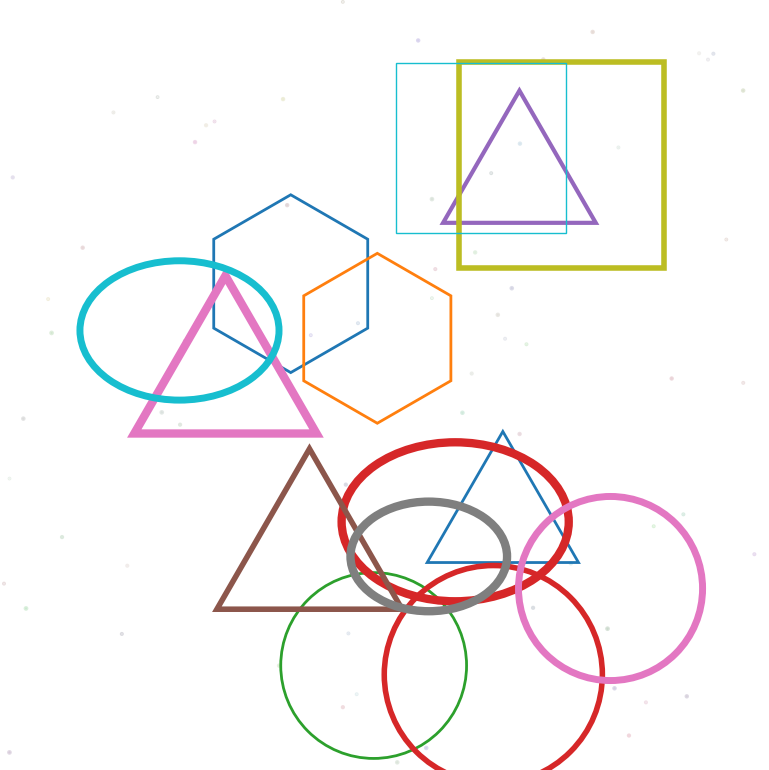[{"shape": "triangle", "thickness": 1, "radius": 0.57, "center": [0.653, 0.326]}, {"shape": "hexagon", "thickness": 1, "radius": 0.58, "center": [0.378, 0.632]}, {"shape": "hexagon", "thickness": 1, "radius": 0.55, "center": [0.49, 0.561]}, {"shape": "circle", "thickness": 1, "radius": 0.6, "center": [0.485, 0.136]}, {"shape": "circle", "thickness": 2, "radius": 0.71, "center": [0.641, 0.124]}, {"shape": "oval", "thickness": 3, "radius": 0.74, "center": [0.591, 0.322]}, {"shape": "triangle", "thickness": 1.5, "radius": 0.57, "center": [0.675, 0.768]}, {"shape": "triangle", "thickness": 2, "radius": 0.69, "center": [0.402, 0.278]}, {"shape": "triangle", "thickness": 3, "radius": 0.68, "center": [0.293, 0.505]}, {"shape": "circle", "thickness": 2.5, "radius": 0.6, "center": [0.793, 0.236]}, {"shape": "oval", "thickness": 3, "radius": 0.51, "center": [0.557, 0.277]}, {"shape": "square", "thickness": 2, "radius": 0.67, "center": [0.729, 0.786]}, {"shape": "square", "thickness": 0.5, "radius": 0.55, "center": [0.625, 0.807]}, {"shape": "oval", "thickness": 2.5, "radius": 0.65, "center": [0.233, 0.571]}]